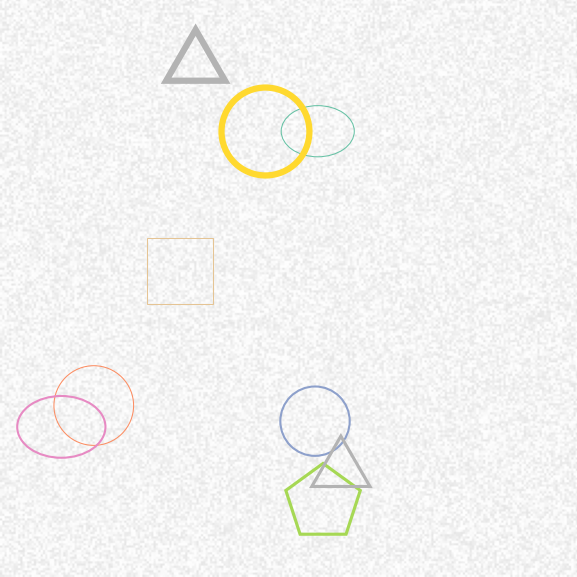[{"shape": "oval", "thickness": 0.5, "radius": 0.32, "center": [0.55, 0.772]}, {"shape": "circle", "thickness": 0.5, "radius": 0.34, "center": [0.162, 0.297]}, {"shape": "circle", "thickness": 1, "radius": 0.3, "center": [0.545, 0.27]}, {"shape": "oval", "thickness": 1, "radius": 0.38, "center": [0.106, 0.26]}, {"shape": "pentagon", "thickness": 1.5, "radius": 0.34, "center": [0.559, 0.129]}, {"shape": "circle", "thickness": 3, "radius": 0.38, "center": [0.46, 0.771]}, {"shape": "square", "thickness": 0.5, "radius": 0.29, "center": [0.311, 0.53]}, {"shape": "triangle", "thickness": 3, "radius": 0.29, "center": [0.339, 0.889]}, {"shape": "triangle", "thickness": 1.5, "radius": 0.29, "center": [0.59, 0.186]}]